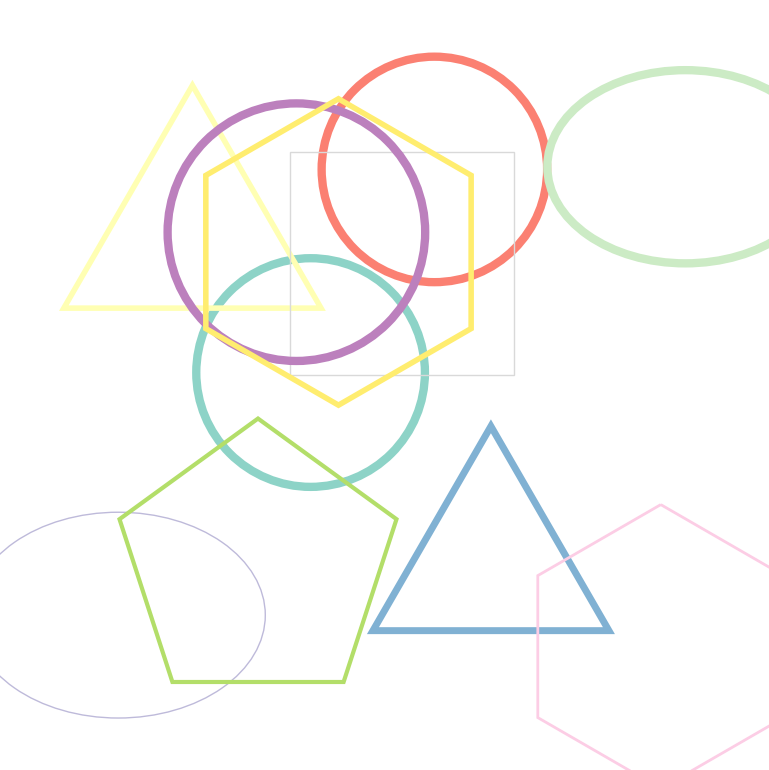[{"shape": "circle", "thickness": 3, "radius": 0.74, "center": [0.403, 0.516]}, {"shape": "triangle", "thickness": 2, "radius": 0.96, "center": [0.25, 0.696]}, {"shape": "oval", "thickness": 0.5, "radius": 0.95, "center": [0.154, 0.201]}, {"shape": "circle", "thickness": 3, "radius": 0.73, "center": [0.564, 0.78]}, {"shape": "triangle", "thickness": 2.5, "radius": 0.88, "center": [0.638, 0.269]}, {"shape": "pentagon", "thickness": 1.5, "radius": 0.95, "center": [0.335, 0.267]}, {"shape": "hexagon", "thickness": 1, "radius": 0.92, "center": [0.858, 0.16]}, {"shape": "square", "thickness": 0.5, "radius": 0.73, "center": [0.522, 0.658]}, {"shape": "circle", "thickness": 3, "radius": 0.84, "center": [0.385, 0.698]}, {"shape": "oval", "thickness": 3, "radius": 0.9, "center": [0.89, 0.783]}, {"shape": "hexagon", "thickness": 2, "radius": 0.99, "center": [0.44, 0.673]}]